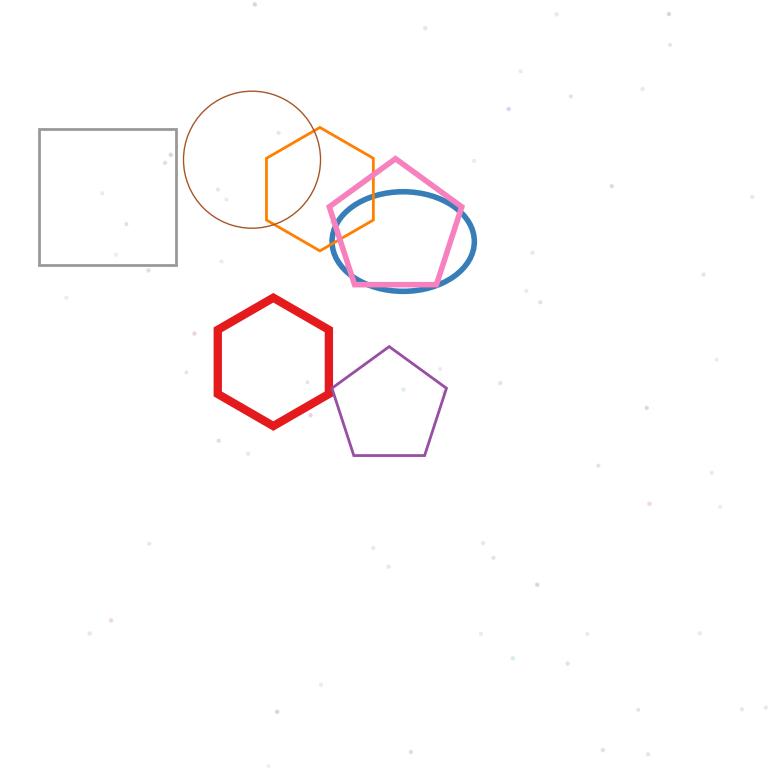[{"shape": "hexagon", "thickness": 3, "radius": 0.42, "center": [0.355, 0.53]}, {"shape": "oval", "thickness": 2, "radius": 0.46, "center": [0.524, 0.686]}, {"shape": "pentagon", "thickness": 1, "radius": 0.39, "center": [0.505, 0.472]}, {"shape": "hexagon", "thickness": 1, "radius": 0.4, "center": [0.415, 0.754]}, {"shape": "circle", "thickness": 0.5, "radius": 0.44, "center": [0.327, 0.793]}, {"shape": "pentagon", "thickness": 2, "radius": 0.45, "center": [0.514, 0.703]}, {"shape": "square", "thickness": 1, "radius": 0.44, "center": [0.14, 0.744]}]